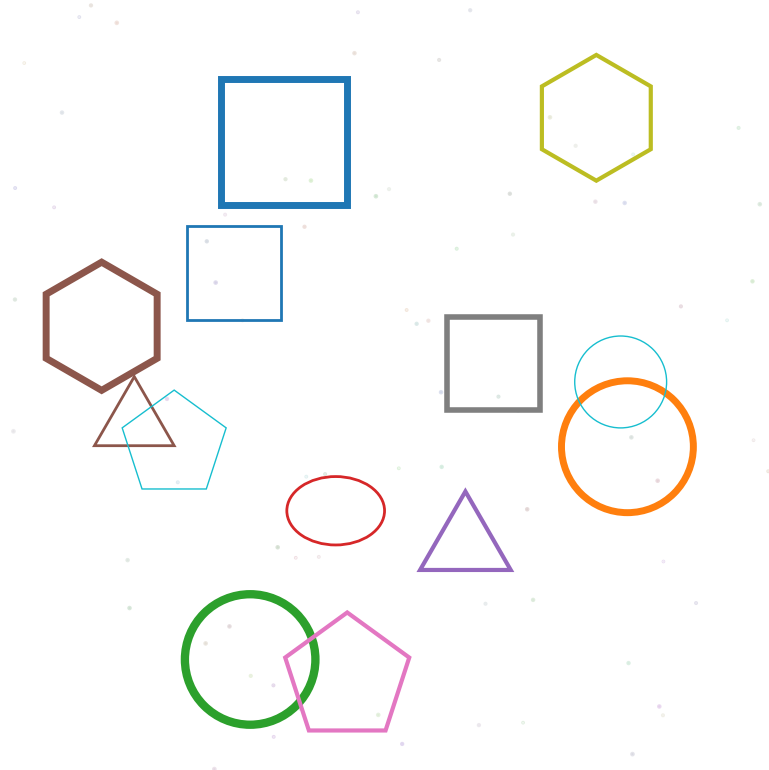[{"shape": "square", "thickness": 2.5, "radius": 0.41, "center": [0.369, 0.816]}, {"shape": "square", "thickness": 1, "radius": 0.31, "center": [0.304, 0.646]}, {"shape": "circle", "thickness": 2.5, "radius": 0.43, "center": [0.815, 0.42]}, {"shape": "circle", "thickness": 3, "radius": 0.42, "center": [0.325, 0.144]}, {"shape": "oval", "thickness": 1, "radius": 0.32, "center": [0.436, 0.337]}, {"shape": "triangle", "thickness": 1.5, "radius": 0.34, "center": [0.604, 0.294]}, {"shape": "hexagon", "thickness": 2.5, "radius": 0.42, "center": [0.132, 0.576]}, {"shape": "triangle", "thickness": 1, "radius": 0.3, "center": [0.174, 0.451]}, {"shape": "pentagon", "thickness": 1.5, "radius": 0.42, "center": [0.451, 0.12]}, {"shape": "square", "thickness": 2, "radius": 0.3, "center": [0.64, 0.527]}, {"shape": "hexagon", "thickness": 1.5, "radius": 0.41, "center": [0.774, 0.847]}, {"shape": "circle", "thickness": 0.5, "radius": 0.3, "center": [0.806, 0.504]}, {"shape": "pentagon", "thickness": 0.5, "radius": 0.35, "center": [0.226, 0.422]}]